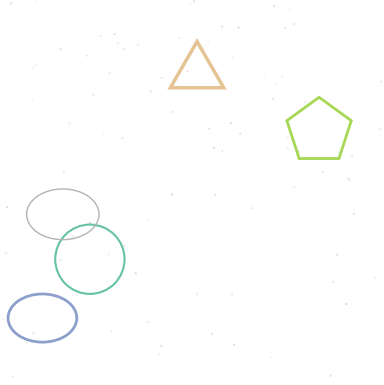[{"shape": "circle", "thickness": 1.5, "radius": 0.45, "center": [0.234, 0.327]}, {"shape": "oval", "thickness": 2, "radius": 0.45, "center": [0.11, 0.174]}, {"shape": "pentagon", "thickness": 2, "radius": 0.44, "center": [0.829, 0.659]}, {"shape": "triangle", "thickness": 2.5, "radius": 0.4, "center": [0.512, 0.812]}, {"shape": "oval", "thickness": 1, "radius": 0.47, "center": [0.163, 0.443]}]